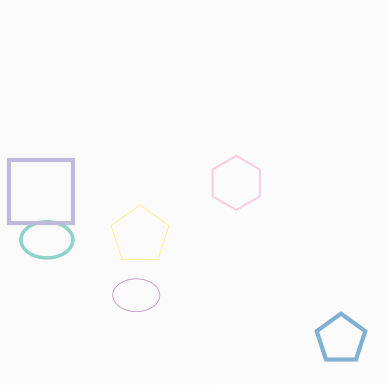[{"shape": "oval", "thickness": 2.5, "radius": 0.34, "center": [0.121, 0.377]}, {"shape": "square", "thickness": 3, "radius": 0.41, "center": [0.106, 0.503]}, {"shape": "pentagon", "thickness": 3, "radius": 0.33, "center": [0.88, 0.12]}, {"shape": "hexagon", "thickness": 1.5, "radius": 0.35, "center": [0.61, 0.525]}, {"shape": "oval", "thickness": 0.5, "radius": 0.3, "center": [0.352, 0.233]}, {"shape": "pentagon", "thickness": 0.5, "radius": 0.39, "center": [0.361, 0.39]}]